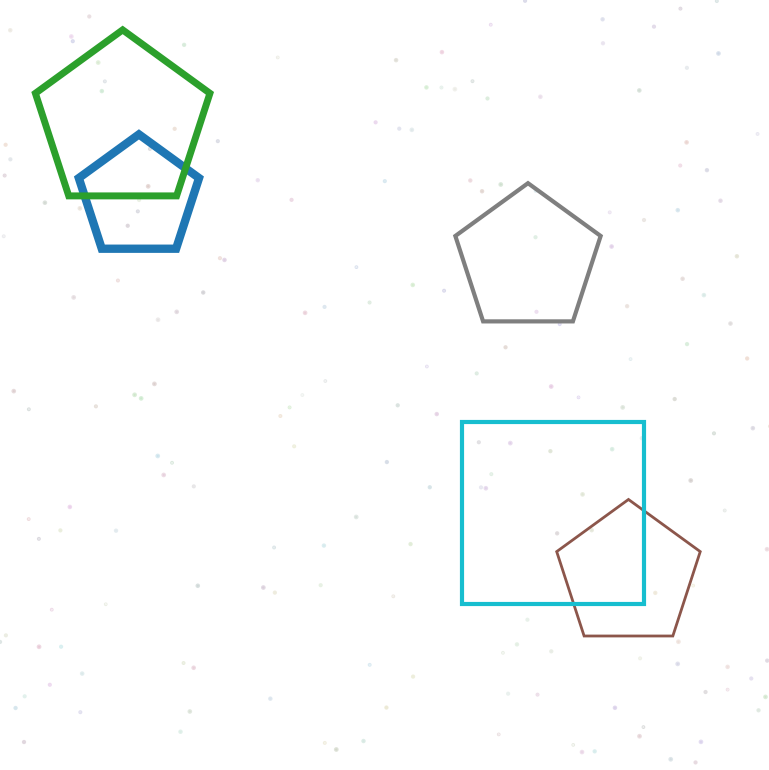[{"shape": "pentagon", "thickness": 3, "radius": 0.41, "center": [0.18, 0.743]}, {"shape": "pentagon", "thickness": 2.5, "radius": 0.6, "center": [0.159, 0.842]}, {"shape": "pentagon", "thickness": 1, "radius": 0.49, "center": [0.816, 0.253]}, {"shape": "pentagon", "thickness": 1.5, "radius": 0.5, "center": [0.686, 0.663]}, {"shape": "square", "thickness": 1.5, "radius": 0.59, "center": [0.718, 0.334]}]